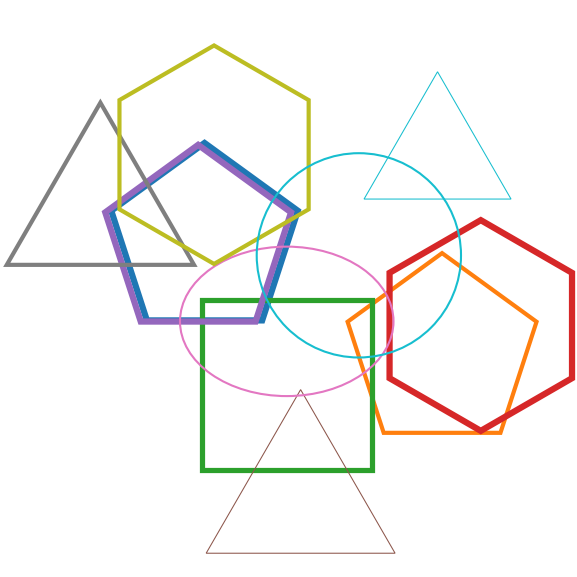[{"shape": "pentagon", "thickness": 3, "radius": 0.85, "center": [0.354, 0.582]}, {"shape": "pentagon", "thickness": 2, "radius": 0.86, "center": [0.765, 0.389]}, {"shape": "square", "thickness": 2.5, "radius": 0.74, "center": [0.498, 0.332]}, {"shape": "hexagon", "thickness": 3, "radius": 0.91, "center": [0.833, 0.435]}, {"shape": "pentagon", "thickness": 3, "radius": 0.85, "center": [0.343, 0.579]}, {"shape": "triangle", "thickness": 0.5, "radius": 0.94, "center": [0.521, 0.136]}, {"shape": "oval", "thickness": 1, "radius": 0.92, "center": [0.497, 0.443]}, {"shape": "triangle", "thickness": 2, "radius": 0.94, "center": [0.174, 0.634]}, {"shape": "hexagon", "thickness": 2, "radius": 0.95, "center": [0.371, 0.731]}, {"shape": "triangle", "thickness": 0.5, "radius": 0.73, "center": [0.758, 0.728]}, {"shape": "circle", "thickness": 1, "radius": 0.88, "center": [0.621, 0.557]}]